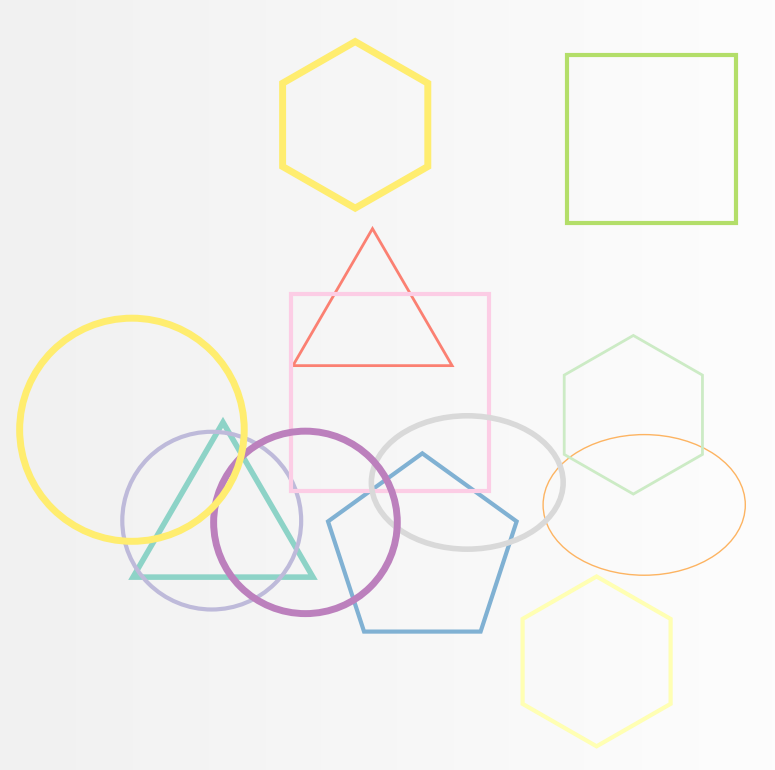[{"shape": "triangle", "thickness": 2, "radius": 0.67, "center": [0.288, 0.318]}, {"shape": "hexagon", "thickness": 1.5, "radius": 0.55, "center": [0.77, 0.141]}, {"shape": "circle", "thickness": 1.5, "radius": 0.58, "center": [0.273, 0.324]}, {"shape": "triangle", "thickness": 1, "radius": 0.59, "center": [0.481, 0.584]}, {"shape": "pentagon", "thickness": 1.5, "radius": 0.64, "center": [0.545, 0.283]}, {"shape": "oval", "thickness": 0.5, "radius": 0.65, "center": [0.831, 0.344]}, {"shape": "square", "thickness": 1.5, "radius": 0.54, "center": [0.841, 0.819]}, {"shape": "square", "thickness": 1.5, "radius": 0.64, "center": [0.503, 0.49]}, {"shape": "oval", "thickness": 2, "radius": 0.62, "center": [0.603, 0.373]}, {"shape": "circle", "thickness": 2.5, "radius": 0.59, "center": [0.394, 0.322]}, {"shape": "hexagon", "thickness": 1, "radius": 0.51, "center": [0.817, 0.461]}, {"shape": "circle", "thickness": 2.5, "radius": 0.72, "center": [0.17, 0.442]}, {"shape": "hexagon", "thickness": 2.5, "radius": 0.54, "center": [0.458, 0.838]}]